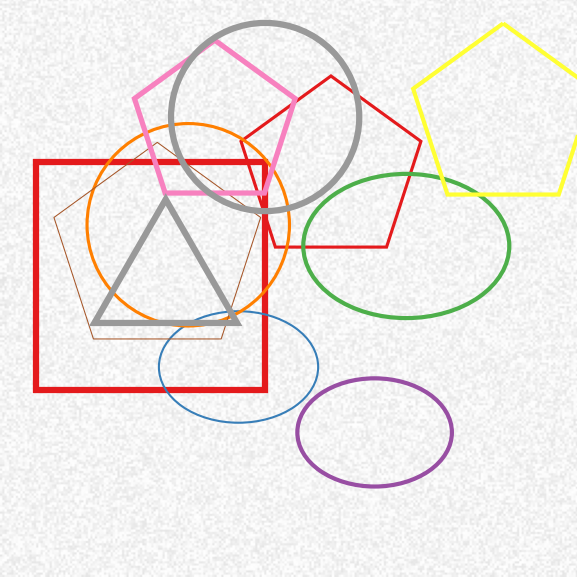[{"shape": "square", "thickness": 3, "radius": 0.99, "center": [0.261, 0.521]}, {"shape": "pentagon", "thickness": 1.5, "radius": 0.82, "center": [0.573, 0.704]}, {"shape": "oval", "thickness": 1, "radius": 0.69, "center": [0.413, 0.364]}, {"shape": "oval", "thickness": 2, "radius": 0.89, "center": [0.704, 0.573]}, {"shape": "oval", "thickness": 2, "radius": 0.67, "center": [0.649, 0.25]}, {"shape": "circle", "thickness": 1.5, "radius": 0.88, "center": [0.326, 0.61]}, {"shape": "pentagon", "thickness": 2, "radius": 0.82, "center": [0.871, 0.795]}, {"shape": "pentagon", "thickness": 0.5, "radius": 0.94, "center": [0.272, 0.564]}, {"shape": "pentagon", "thickness": 2.5, "radius": 0.73, "center": [0.372, 0.783]}, {"shape": "triangle", "thickness": 3, "radius": 0.71, "center": [0.287, 0.511]}, {"shape": "circle", "thickness": 3, "radius": 0.81, "center": [0.459, 0.797]}]